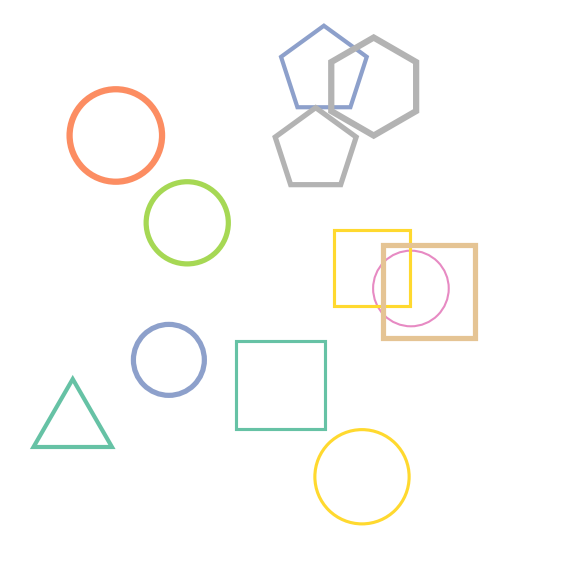[{"shape": "triangle", "thickness": 2, "radius": 0.39, "center": [0.126, 0.264]}, {"shape": "square", "thickness": 1.5, "radius": 0.38, "center": [0.486, 0.332]}, {"shape": "circle", "thickness": 3, "radius": 0.4, "center": [0.201, 0.765]}, {"shape": "pentagon", "thickness": 2, "radius": 0.39, "center": [0.561, 0.877]}, {"shape": "circle", "thickness": 2.5, "radius": 0.31, "center": [0.292, 0.376]}, {"shape": "circle", "thickness": 1, "radius": 0.33, "center": [0.712, 0.5]}, {"shape": "circle", "thickness": 2.5, "radius": 0.36, "center": [0.324, 0.613]}, {"shape": "circle", "thickness": 1.5, "radius": 0.41, "center": [0.627, 0.174]}, {"shape": "square", "thickness": 1.5, "radius": 0.33, "center": [0.644, 0.535]}, {"shape": "square", "thickness": 2.5, "radius": 0.4, "center": [0.742, 0.495]}, {"shape": "pentagon", "thickness": 2.5, "radius": 0.37, "center": [0.547, 0.739]}, {"shape": "hexagon", "thickness": 3, "radius": 0.42, "center": [0.647, 0.849]}]